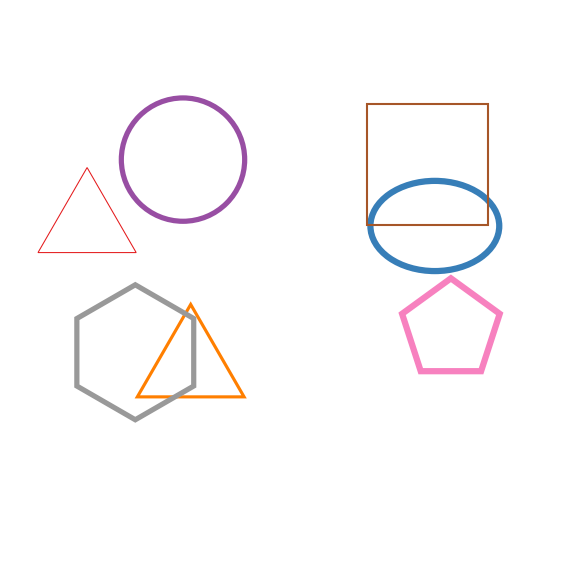[{"shape": "triangle", "thickness": 0.5, "radius": 0.49, "center": [0.151, 0.611]}, {"shape": "oval", "thickness": 3, "radius": 0.56, "center": [0.753, 0.608]}, {"shape": "circle", "thickness": 2.5, "radius": 0.53, "center": [0.317, 0.723]}, {"shape": "triangle", "thickness": 1.5, "radius": 0.53, "center": [0.33, 0.365]}, {"shape": "square", "thickness": 1, "radius": 0.52, "center": [0.74, 0.714]}, {"shape": "pentagon", "thickness": 3, "radius": 0.44, "center": [0.781, 0.428]}, {"shape": "hexagon", "thickness": 2.5, "radius": 0.58, "center": [0.234, 0.389]}]